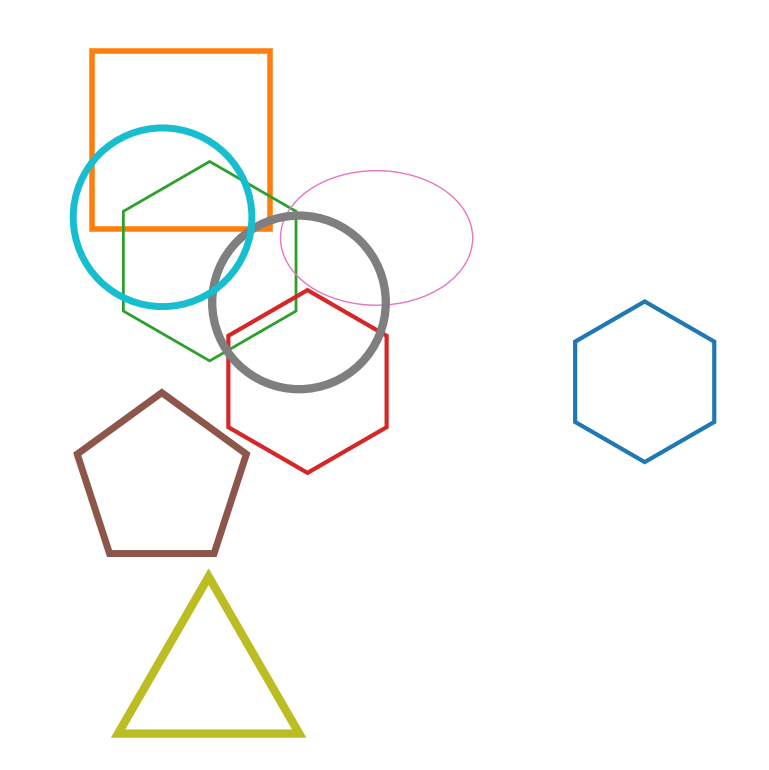[{"shape": "hexagon", "thickness": 1.5, "radius": 0.52, "center": [0.837, 0.504]}, {"shape": "square", "thickness": 2, "radius": 0.58, "center": [0.235, 0.818]}, {"shape": "hexagon", "thickness": 1, "radius": 0.65, "center": [0.272, 0.661]}, {"shape": "hexagon", "thickness": 1.5, "radius": 0.59, "center": [0.399, 0.505]}, {"shape": "pentagon", "thickness": 2.5, "radius": 0.58, "center": [0.21, 0.375]}, {"shape": "oval", "thickness": 0.5, "radius": 0.62, "center": [0.489, 0.691]}, {"shape": "circle", "thickness": 3, "radius": 0.56, "center": [0.388, 0.607]}, {"shape": "triangle", "thickness": 3, "radius": 0.68, "center": [0.271, 0.115]}, {"shape": "circle", "thickness": 2.5, "radius": 0.58, "center": [0.211, 0.718]}]